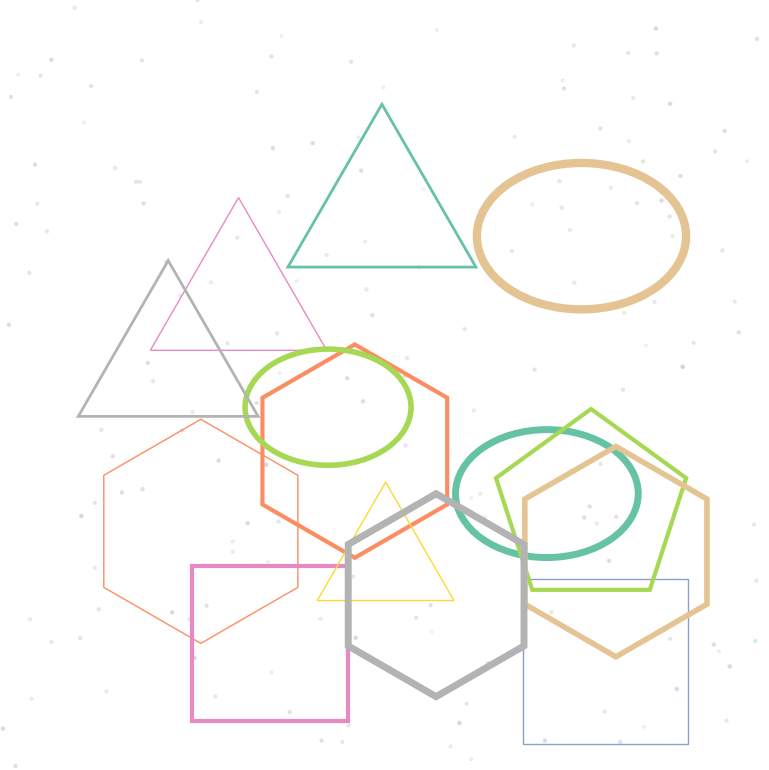[{"shape": "triangle", "thickness": 1, "radius": 0.7, "center": [0.496, 0.724]}, {"shape": "oval", "thickness": 2.5, "radius": 0.59, "center": [0.71, 0.359]}, {"shape": "hexagon", "thickness": 0.5, "radius": 0.73, "center": [0.261, 0.31]}, {"shape": "hexagon", "thickness": 1.5, "radius": 0.69, "center": [0.461, 0.414]}, {"shape": "square", "thickness": 0.5, "radius": 0.54, "center": [0.786, 0.141]}, {"shape": "triangle", "thickness": 0.5, "radius": 0.66, "center": [0.31, 0.611]}, {"shape": "square", "thickness": 1.5, "radius": 0.51, "center": [0.35, 0.164]}, {"shape": "oval", "thickness": 2, "radius": 0.54, "center": [0.426, 0.471]}, {"shape": "pentagon", "thickness": 1.5, "radius": 0.65, "center": [0.768, 0.339]}, {"shape": "triangle", "thickness": 0.5, "radius": 0.51, "center": [0.501, 0.271]}, {"shape": "hexagon", "thickness": 2, "radius": 0.68, "center": [0.8, 0.284]}, {"shape": "oval", "thickness": 3, "radius": 0.68, "center": [0.755, 0.693]}, {"shape": "triangle", "thickness": 1, "radius": 0.67, "center": [0.218, 0.527]}, {"shape": "hexagon", "thickness": 2.5, "radius": 0.66, "center": [0.566, 0.227]}]